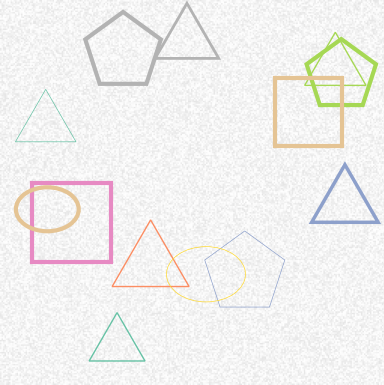[{"shape": "triangle", "thickness": 1, "radius": 0.42, "center": [0.304, 0.104]}, {"shape": "triangle", "thickness": 0.5, "radius": 0.45, "center": [0.119, 0.677]}, {"shape": "triangle", "thickness": 1, "radius": 0.58, "center": [0.391, 0.313]}, {"shape": "pentagon", "thickness": 0.5, "radius": 0.55, "center": [0.636, 0.291]}, {"shape": "triangle", "thickness": 2.5, "radius": 0.5, "center": [0.896, 0.473]}, {"shape": "square", "thickness": 3, "radius": 0.52, "center": [0.186, 0.421]}, {"shape": "pentagon", "thickness": 3, "radius": 0.47, "center": [0.886, 0.804]}, {"shape": "triangle", "thickness": 1, "radius": 0.46, "center": [0.871, 0.824]}, {"shape": "oval", "thickness": 0.5, "radius": 0.51, "center": [0.535, 0.288]}, {"shape": "square", "thickness": 3, "radius": 0.44, "center": [0.801, 0.71]}, {"shape": "oval", "thickness": 3, "radius": 0.41, "center": [0.123, 0.456]}, {"shape": "triangle", "thickness": 2, "radius": 0.48, "center": [0.486, 0.896]}, {"shape": "pentagon", "thickness": 3, "radius": 0.52, "center": [0.32, 0.866]}]